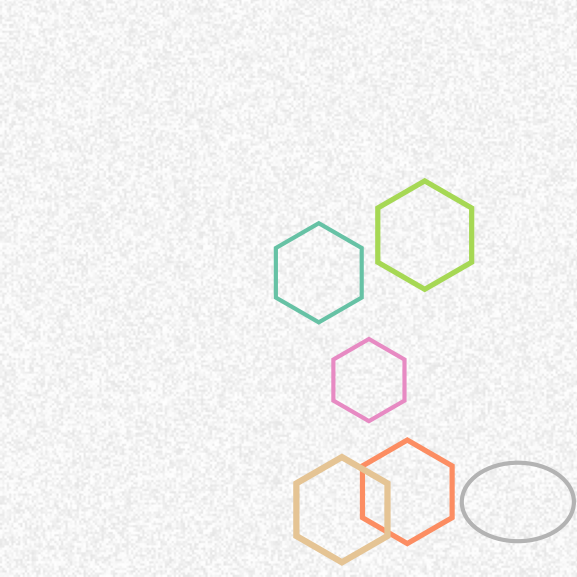[{"shape": "hexagon", "thickness": 2, "radius": 0.43, "center": [0.552, 0.527]}, {"shape": "hexagon", "thickness": 2.5, "radius": 0.45, "center": [0.705, 0.148]}, {"shape": "hexagon", "thickness": 2, "radius": 0.36, "center": [0.639, 0.341]}, {"shape": "hexagon", "thickness": 2.5, "radius": 0.47, "center": [0.735, 0.592]}, {"shape": "hexagon", "thickness": 3, "radius": 0.46, "center": [0.592, 0.117]}, {"shape": "oval", "thickness": 2, "radius": 0.49, "center": [0.897, 0.13]}]